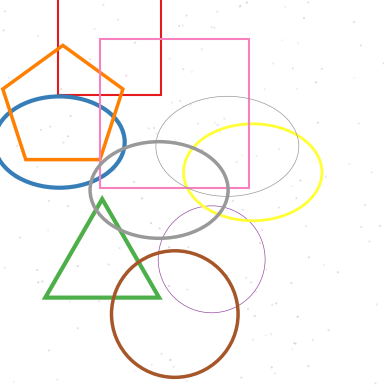[{"shape": "square", "thickness": 1.5, "radius": 0.67, "center": [0.285, 0.888]}, {"shape": "oval", "thickness": 3, "radius": 0.85, "center": [0.154, 0.631]}, {"shape": "triangle", "thickness": 3, "radius": 0.85, "center": [0.265, 0.312]}, {"shape": "circle", "thickness": 0.5, "radius": 0.69, "center": [0.55, 0.326]}, {"shape": "pentagon", "thickness": 2.5, "radius": 0.82, "center": [0.163, 0.718]}, {"shape": "oval", "thickness": 2, "radius": 0.9, "center": [0.656, 0.553]}, {"shape": "circle", "thickness": 2.5, "radius": 0.82, "center": [0.454, 0.184]}, {"shape": "square", "thickness": 1.5, "radius": 0.97, "center": [0.454, 0.706]}, {"shape": "oval", "thickness": 2.5, "radius": 0.9, "center": [0.413, 0.507]}, {"shape": "oval", "thickness": 0.5, "radius": 0.93, "center": [0.59, 0.62]}]